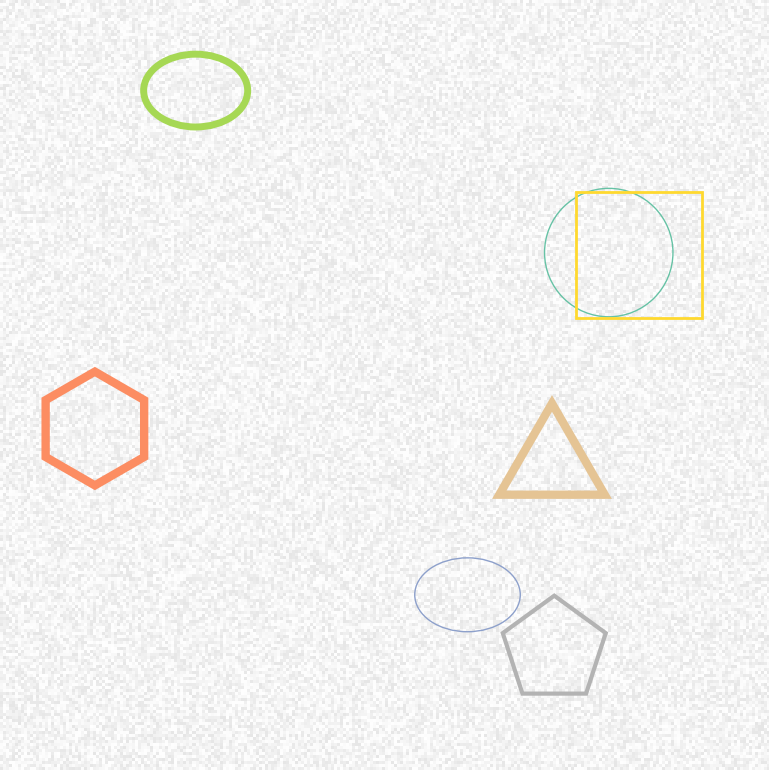[{"shape": "circle", "thickness": 0.5, "radius": 0.42, "center": [0.791, 0.672]}, {"shape": "hexagon", "thickness": 3, "radius": 0.37, "center": [0.123, 0.443]}, {"shape": "oval", "thickness": 0.5, "radius": 0.34, "center": [0.607, 0.228]}, {"shape": "oval", "thickness": 2.5, "radius": 0.34, "center": [0.254, 0.882]}, {"shape": "square", "thickness": 1, "radius": 0.41, "center": [0.83, 0.669]}, {"shape": "triangle", "thickness": 3, "radius": 0.4, "center": [0.717, 0.397]}, {"shape": "pentagon", "thickness": 1.5, "radius": 0.35, "center": [0.72, 0.156]}]